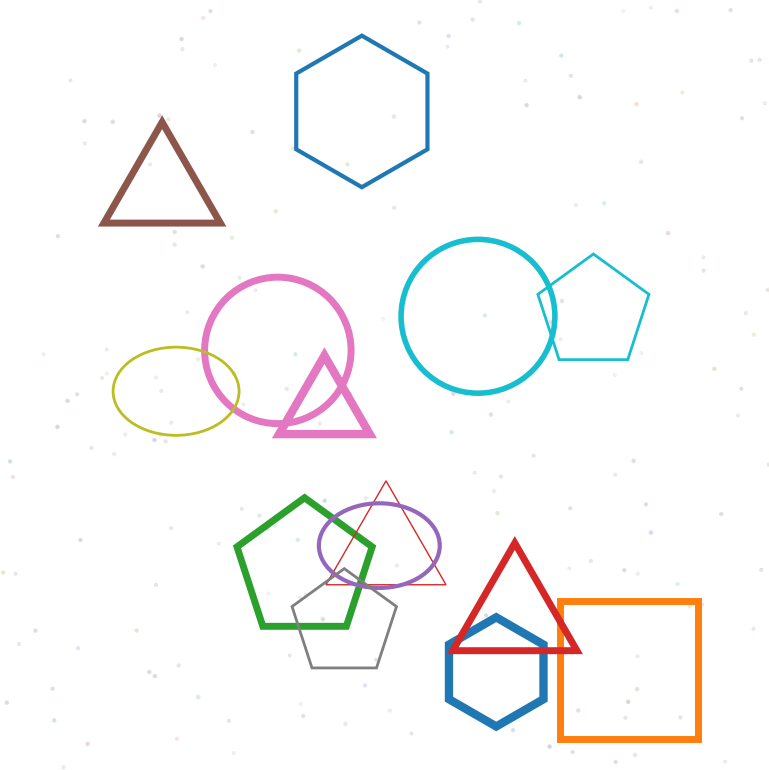[{"shape": "hexagon", "thickness": 1.5, "radius": 0.49, "center": [0.47, 0.855]}, {"shape": "hexagon", "thickness": 3, "radius": 0.35, "center": [0.644, 0.127]}, {"shape": "square", "thickness": 2.5, "radius": 0.45, "center": [0.817, 0.13]}, {"shape": "pentagon", "thickness": 2.5, "radius": 0.46, "center": [0.396, 0.261]}, {"shape": "triangle", "thickness": 2.5, "radius": 0.47, "center": [0.669, 0.202]}, {"shape": "triangle", "thickness": 0.5, "radius": 0.45, "center": [0.501, 0.286]}, {"shape": "oval", "thickness": 1.5, "radius": 0.39, "center": [0.493, 0.291]}, {"shape": "triangle", "thickness": 2.5, "radius": 0.44, "center": [0.211, 0.754]}, {"shape": "circle", "thickness": 2.5, "radius": 0.48, "center": [0.361, 0.545]}, {"shape": "triangle", "thickness": 3, "radius": 0.34, "center": [0.421, 0.47]}, {"shape": "pentagon", "thickness": 1, "radius": 0.36, "center": [0.447, 0.19]}, {"shape": "oval", "thickness": 1, "radius": 0.41, "center": [0.229, 0.492]}, {"shape": "pentagon", "thickness": 1, "radius": 0.38, "center": [0.771, 0.594]}, {"shape": "circle", "thickness": 2, "radius": 0.5, "center": [0.621, 0.589]}]